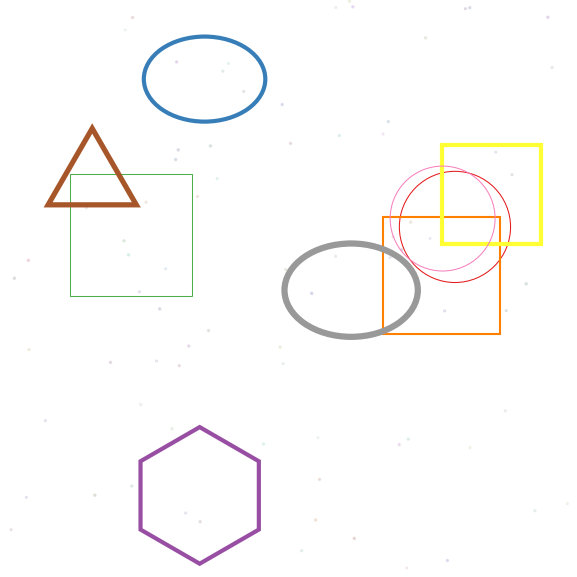[{"shape": "circle", "thickness": 0.5, "radius": 0.48, "center": [0.788, 0.606]}, {"shape": "oval", "thickness": 2, "radius": 0.53, "center": [0.354, 0.862]}, {"shape": "square", "thickness": 0.5, "radius": 0.53, "center": [0.226, 0.591]}, {"shape": "hexagon", "thickness": 2, "radius": 0.59, "center": [0.346, 0.141]}, {"shape": "square", "thickness": 1, "radius": 0.5, "center": [0.764, 0.522]}, {"shape": "square", "thickness": 2, "radius": 0.43, "center": [0.851, 0.663]}, {"shape": "triangle", "thickness": 2.5, "radius": 0.44, "center": [0.16, 0.689]}, {"shape": "circle", "thickness": 0.5, "radius": 0.45, "center": [0.766, 0.621]}, {"shape": "oval", "thickness": 3, "radius": 0.58, "center": [0.608, 0.497]}]